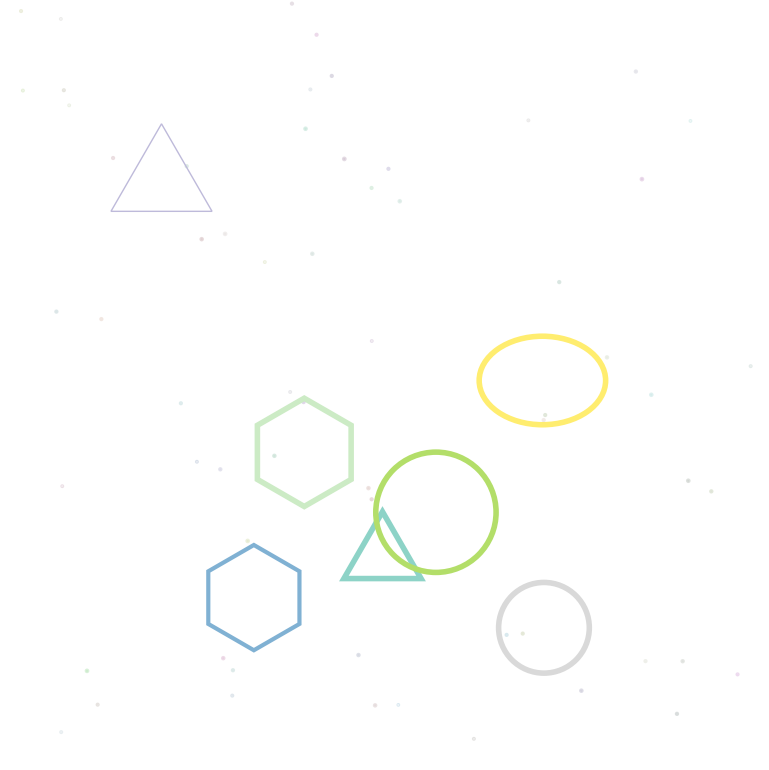[{"shape": "triangle", "thickness": 2, "radius": 0.29, "center": [0.497, 0.278]}, {"shape": "triangle", "thickness": 0.5, "radius": 0.38, "center": [0.21, 0.763]}, {"shape": "hexagon", "thickness": 1.5, "radius": 0.34, "center": [0.33, 0.224]}, {"shape": "circle", "thickness": 2, "radius": 0.39, "center": [0.566, 0.335]}, {"shape": "circle", "thickness": 2, "radius": 0.29, "center": [0.706, 0.185]}, {"shape": "hexagon", "thickness": 2, "radius": 0.35, "center": [0.395, 0.413]}, {"shape": "oval", "thickness": 2, "radius": 0.41, "center": [0.704, 0.506]}]